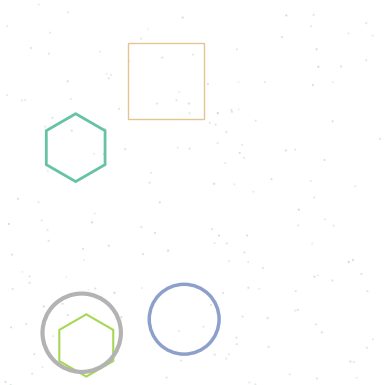[{"shape": "hexagon", "thickness": 2, "radius": 0.44, "center": [0.197, 0.616]}, {"shape": "circle", "thickness": 2.5, "radius": 0.45, "center": [0.478, 0.171]}, {"shape": "hexagon", "thickness": 1.5, "radius": 0.4, "center": [0.224, 0.103]}, {"shape": "square", "thickness": 1, "radius": 0.49, "center": [0.43, 0.789]}, {"shape": "circle", "thickness": 3, "radius": 0.51, "center": [0.212, 0.136]}]